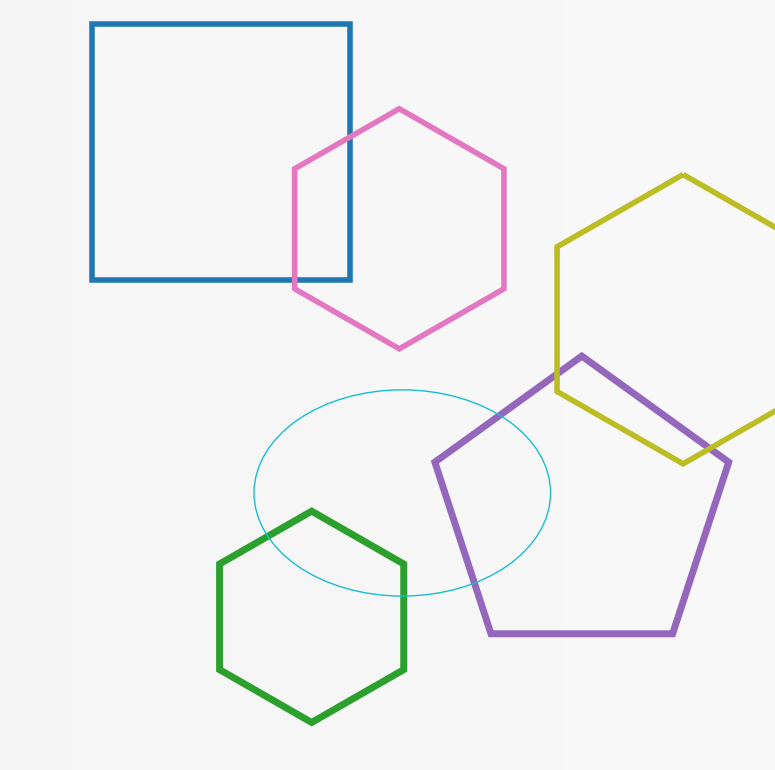[{"shape": "square", "thickness": 2, "radius": 0.83, "center": [0.285, 0.802]}, {"shape": "hexagon", "thickness": 2.5, "radius": 0.69, "center": [0.402, 0.199]}, {"shape": "pentagon", "thickness": 2.5, "radius": 1.0, "center": [0.751, 0.338]}, {"shape": "hexagon", "thickness": 2, "radius": 0.78, "center": [0.515, 0.703]}, {"shape": "hexagon", "thickness": 2, "radius": 0.94, "center": [0.881, 0.586]}, {"shape": "oval", "thickness": 0.5, "radius": 0.96, "center": [0.519, 0.36]}]